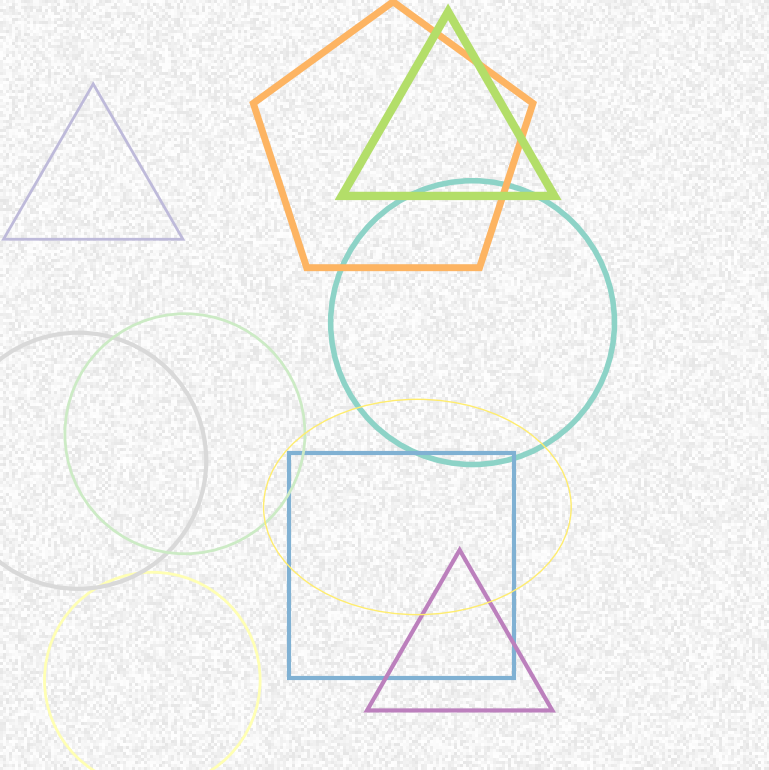[{"shape": "circle", "thickness": 2, "radius": 0.92, "center": [0.614, 0.581]}, {"shape": "circle", "thickness": 1, "radius": 0.7, "center": [0.198, 0.117]}, {"shape": "triangle", "thickness": 1, "radius": 0.67, "center": [0.121, 0.757]}, {"shape": "square", "thickness": 1.5, "radius": 0.73, "center": [0.521, 0.266]}, {"shape": "pentagon", "thickness": 2.5, "radius": 0.95, "center": [0.511, 0.807]}, {"shape": "triangle", "thickness": 3, "radius": 0.8, "center": [0.582, 0.825]}, {"shape": "circle", "thickness": 1.5, "radius": 0.83, "center": [0.102, 0.402]}, {"shape": "triangle", "thickness": 1.5, "radius": 0.69, "center": [0.597, 0.147]}, {"shape": "circle", "thickness": 1, "radius": 0.78, "center": [0.24, 0.437]}, {"shape": "oval", "thickness": 0.5, "radius": 1.0, "center": [0.542, 0.342]}]